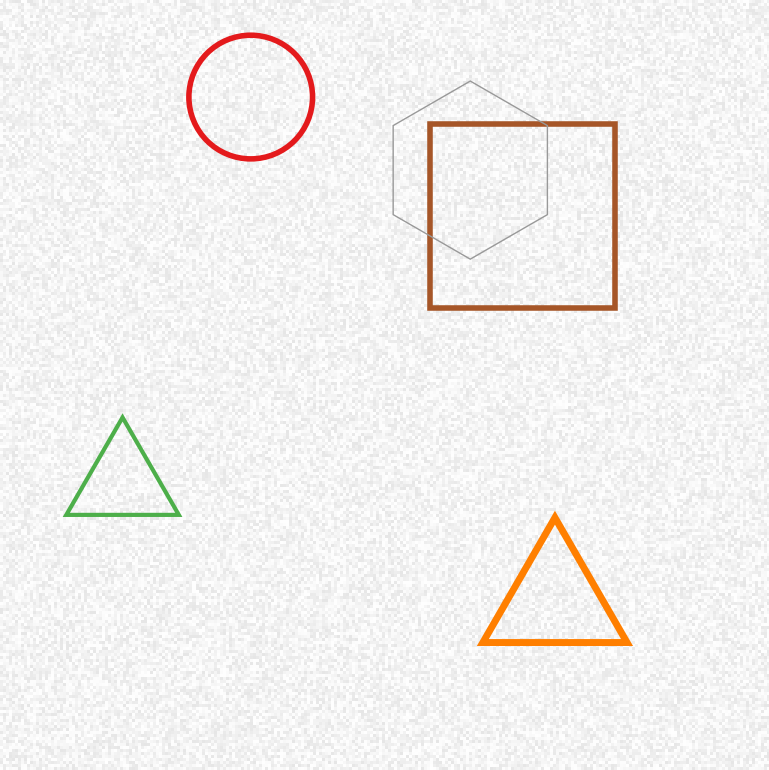[{"shape": "circle", "thickness": 2, "radius": 0.4, "center": [0.326, 0.874]}, {"shape": "triangle", "thickness": 1.5, "radius": 0.42, "center": [0.159, 0.374]}, {"shape": "triangle", "thickness": 2.5, "radius": 0.54, "center": [0.721, 0.22]}, {"shape": "square", "thickness": 2, "radius": 0.6, "center": [0.679, 0.719]}, {"shape": "hexagon", "thickness": 0.5, "radius": 0.58, "center": [0.611, 0.779]}]